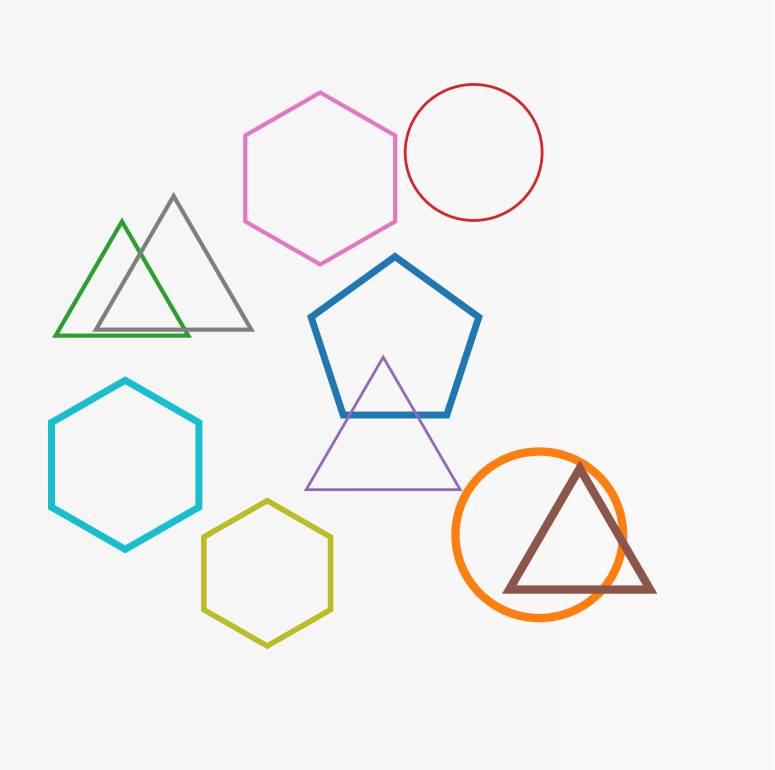[{"shape": "pentagon", "thickness": 2.5, "radius": 0.57, "center": [0.51, 0.553]}, {"shape": "circle", "thickness": 3, "radius": 0.54, "center": [0.696, 0.305]}, {"shape": "triangle", "thickness": 1.5, "radius": 0.49, "center": [0.157, 0.614]}, {"shape": "circle", "thickness": 1, "radius": 0.44, "center": [0.611, 0.802]}, {"shape": "triangle", "thickness": 1, "radius": 0.57, "center": [0.494, 0.421]}, {"shape": "triangle", "thickness": 3, "radius": 0.52, "center": [0.748, 0.287]}, {"shape": "hexagon", "thickness": 1.5, "radius": 0.56, "center": [0.413, 0.768]}, {"shape": "triangle", "thickness": 1.5, "radius": 0.58, "center": [0.224, 0.63]}, {"shape": "hexagon", "thickness": 2, "radius": 0.47, "center": [0.345, 0.255]}, {"shape": "hexagon", "thickness": 2.5, "radius": 0.55, "center": [0.162, 0.396]}]